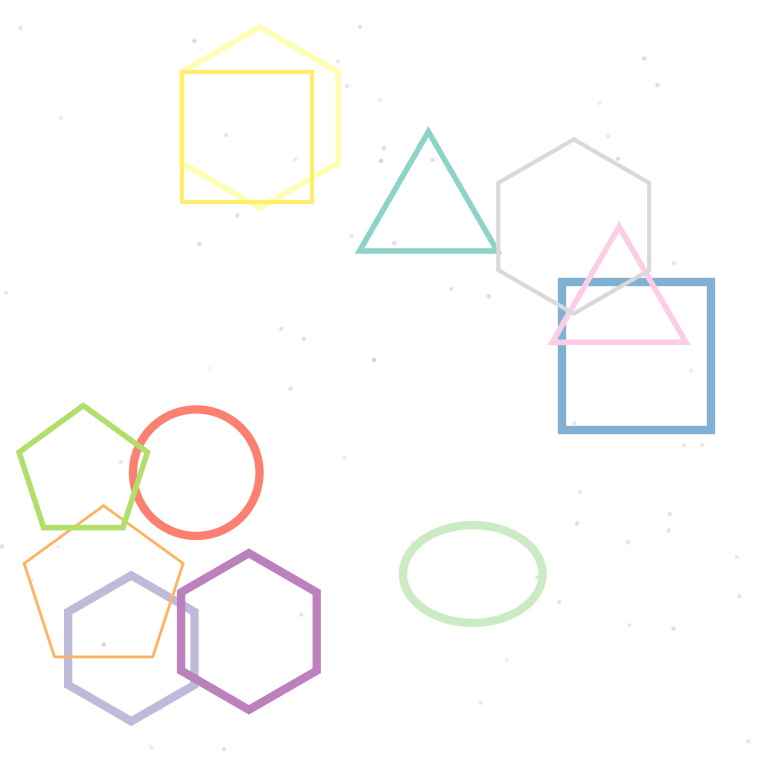[{"shape": "triangle", "thickness": 2, "radius": 0.52, "center": [0.556, 0.726]}, {"shape": "hexagon", "thickness": 2, "radius": 0.59, "center": [0.338, 0.847]}, {"shape": "hexagon", "thickness": 3, "radius": 0.47, "center": [0.171, 0.158]}, {"shape": "circle", "thickness": 3, "radius": 0.41, "center": [0.255, 0.386]}, {"shape": "square", "thickness": 3, "radius": 0.48, "center": [0.827, 0.538]}, {"shape": "pentagon", "thickness": 1, "radius": 0.54, "center": [0.135, 0.235]}, {"shape": "pentagon", "thickness": 2, "radius": 0.44, "center": [0.108, 0.386]}, {"shape": "triangle", "thickness": 2, "radius": 0.5, "center": [0.804, 0.606]}, {"shape": "hexagon", "thickness": 1.5, "radius": 0.57, "center": [0.745, 0.706]}, {"shape": "hexagon", "thickness": 3, "radius": 0.51, "center": [0.323, 0.18]}, {"shape": "oval", "thickness": 3, "radius": 0.45, "center": [0.614, 0.255]}, {"shape": "square", "thickness": 1.5, "radius": 0.42, "center": [0.321, 0.822]}]